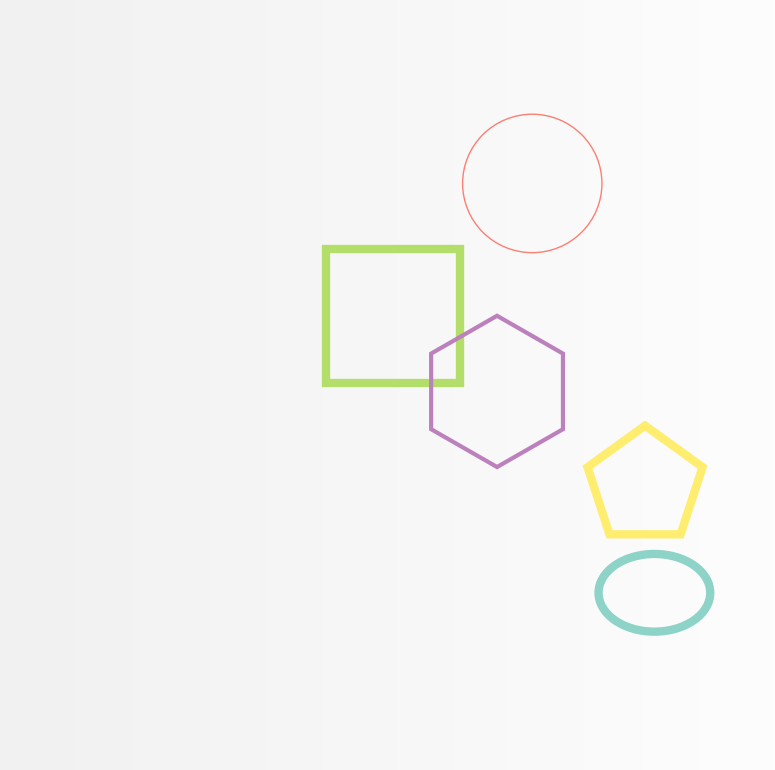[{"shape": "oval", "thickness": 3, "radius": 0.36, "center": [0.844, 0.23]}, {"shape": "circle", "thickness": 0.5, "radius": 0.45, "center": [0.687, 0.762]}, {"shape": "square", "thickness": 3, "radius": 0.43, "center": [0.507, 0.59]}, {"shape": "hexagon", "thickness": 1.5, "radius": 0.49, "center": [0.641, 0.492]}, {"shape": "pentagon", "thickness": 3, "radius": 0.39, "center": [0.832, 0.369]}]